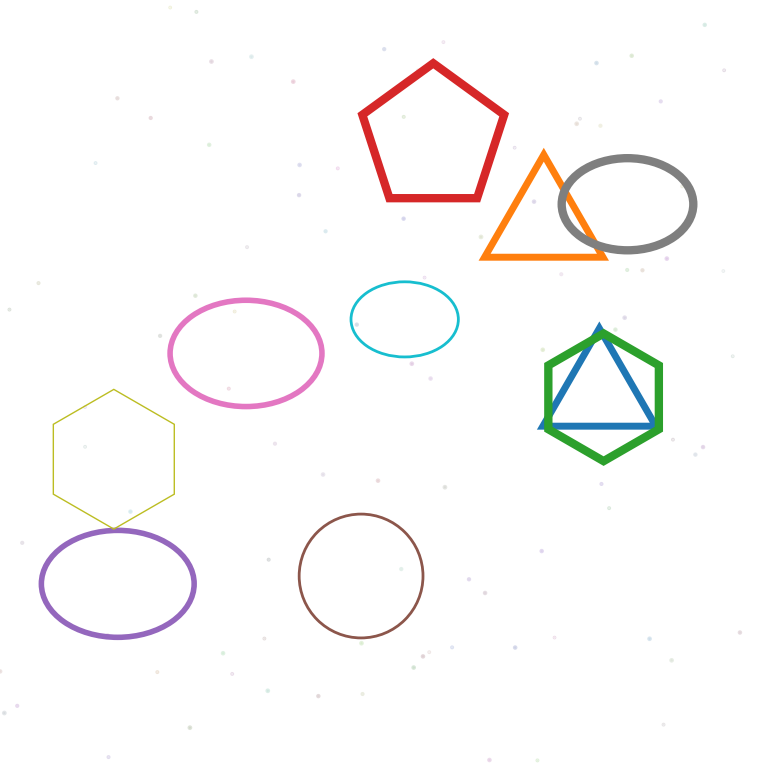[{"shape": "triangle", "thickness": 2.5, "radius": 0.42, "center": [0.778, 0.489]}, {"shape": "triangle", "thickness": 2.5, "radius": 0.44, "center": [0.706, 0.71]}, {"shape": "hexagon", "thickness": 3, "radius": 0.41, "center": [0.784, 0.484]}, {"shape": "pentagon", "thickness": 3, "radius": 0.48, "center": [0.563, 0.821]}, {"shape": "oval", "thickness": 2, "radius": 0.5, "center": [0.153, 0.242]}, {"shape": "circle", "thickness": 1, "radius": 0.4, "center": [0.469, 0.252]}, {"shape": "oval", "thickness": 2, "radius": 0.49, "center": [0.32, 0.541]}, {"shape": "oval", "thickness": 3, "radius": 0.43, "center": [0.815, 0.735]}, {"shape": "hexagon", "thickness": 0.5, "radius": 0.45, "center": [0.148, 0.404]}, {"shape": "oval", "thickness": 1, "radius": 0.35, "center": [0.526, 0.585]}]